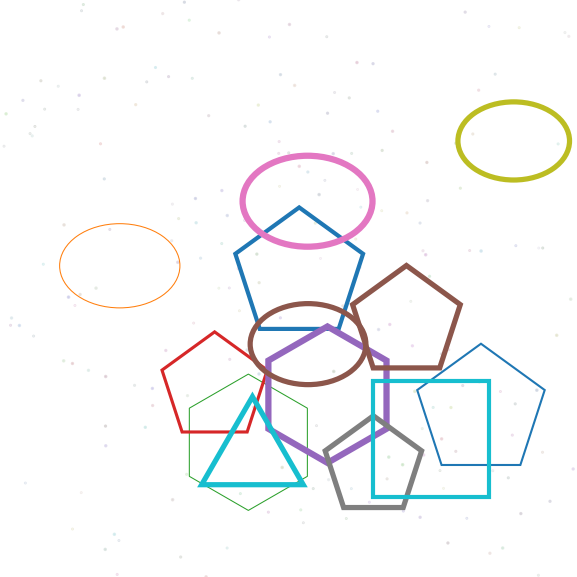[{"shape": "pentagon", "thickness": 1, "radius": 0.58, "center": [0.833, 0.288]}, {"shape": "pentagon", "thickness": 2, "radius": 0.58, "center": [0.518, 0.524]}, {"shape": "oval", "thickness": 0.5, "radius": 0.52, "center": [0.207, 0.539]}, {"shape": "hexagon", "thickness": 0.5, "radius": 0.59, "center": [0.43, 0.233]}, {"shape": "pentagon", "thickness": 1.5, "radius": 0.48, "center": [0.372, 0.329]}, {"shape": "hexagon", "thickness": 3, "radius": 0.59, "center": [0.567, 0.316]}, {"shape": "pentagon", "thickness": 2.5, "radius": 0.49, "center": [0.704, 0.441]}, {"shape": "oval", "thickness": 2.5, "radius": 0.5, "center": [0.533, 0.403]}, {"shape": "oval", "thickness": 3, "radius": 0.56, "center": [0.533, 0.651]}, {"shape": "pentagon", "thickness": 2.5, "radius": 0.44, "center": [0.647, 0.191]}, {"shape": "oval", "thickness": 2.5, "radius": 0.48, "center": [0.89, 0.755]}, {"shape": "triangle", "thickness": 2.5, "radius": 0.51, "center": [0.437, 0.211]}, {"shape": "square", "thickness": 2, "radius": 0.5, "center": [0.746, 0.239]}]